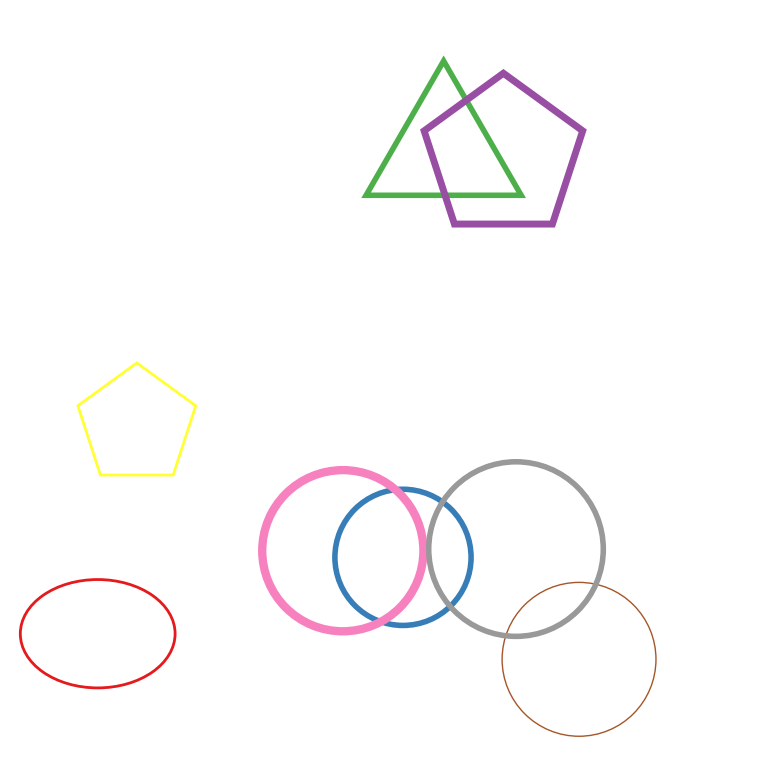[{"shape": "oval", "thickness": 1, "radius": 0.5, "center": [0.127, 0.177]}, {"shape": "circle", "thickness": 2, "radius": 0.44, "center": [0.523, 0.276]}, {"shape": "triangle", "thickness": 2, "radius": 0.58, "center": [0.576, 0.805]}, {"shape": "pentagon", "thickness": 2.5, "radius": 0.54, "center": [0.654, 0.797]}, {"shape": "pentagon", "thickness": 1, "radius": 0.4, "center": [0.178, 0.448]}, {"shape": "circle", "thickness": 0.5, "radius": 0.5, "center": [0.752, 0.144]}, {"shape": "circle", "thickness": 3, "radius": 0.52, "center": [0.445, 0.285]}, {"shape": "circle", "thickness": 2, "radius": 0.57, "center": [0.67, 0.287]}]